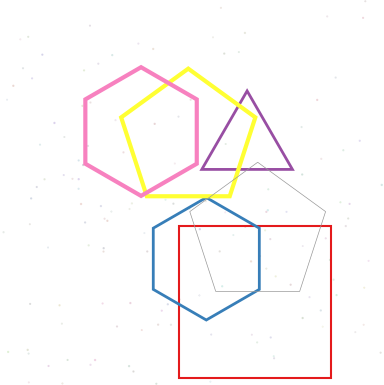[{"shape": "square", "thickness": 1.5, "radius": 0.99, "center": [0.662, 0.215]}, {"shape": "hexagon", "thickness": 2, "radius": 0.8, "center": [0.536, 0.328]}, {"shape": "triangle", "thickness": 2, "radius": 0.68, "center": [0.642, 0.628]}, {"shape": "pentagon", "thickness": 3, "radius": 0.92, "center": [0.489, 0.638]}, {"shape": "hexagon", "thickness": 3, "radius": 0.84, "center": [0.366, 0.658]}, {"shape": "pentagon", "thickness": 0.5, "radius": 0.93, "center": [0.669, 0.393]}]